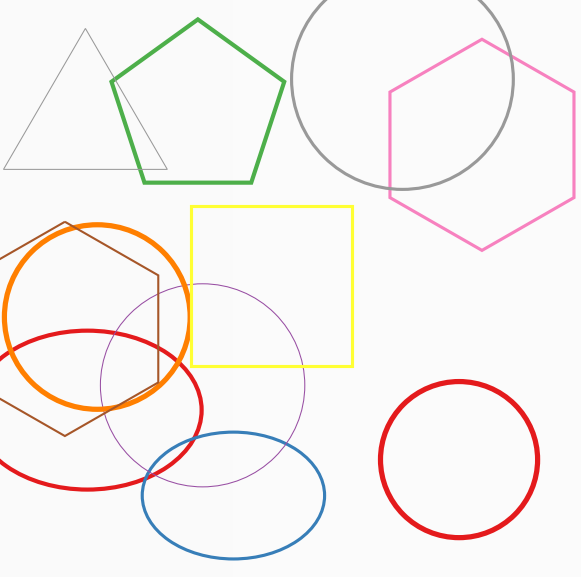[{"shape": "oval", "thickness": 2, "radius": 0.98, "center": [0.15, 0.289]}, {"shape": "circle", "thickness": 2.5, "radius": 0.68, "center": [0.79, 0.203]}, {"shape": "oval", "thickness": 1.5, "radius": 0.78, "center": [0.402, 0.141]}, {"shape": "pentagon", "thickness": 2, "radius": 0.78, "center": [0.34, 0.809]}, {"shape": "circle", "thickness": 0.5, "radius": 0.88, "center": [0.349, 0.332]}, {"shape": "circle", "thickness": 2.5, "radius": 0.8, "center": [0.167, 0.45]}, {"shape": "square", "thickness": 1.5, "radius": 0.69, "center": [0.467, 0.504]}, {"shape": "hexagon", "thickness": 1, "radius": 0.93, "center": [0.112, 0.43]}, {"shape": "hexagon", "thickness": 1.5, "radius": 0.91, "center": [0.829, 0.748]}, {"shape": "circle", "thickness": 1.5, "radius": 0.95, "center": [0.692, 0.862]}, {"shape": "triangle", "thickness": 0.5, "radius": 0.81, "center": [0.147, 0.787]}]